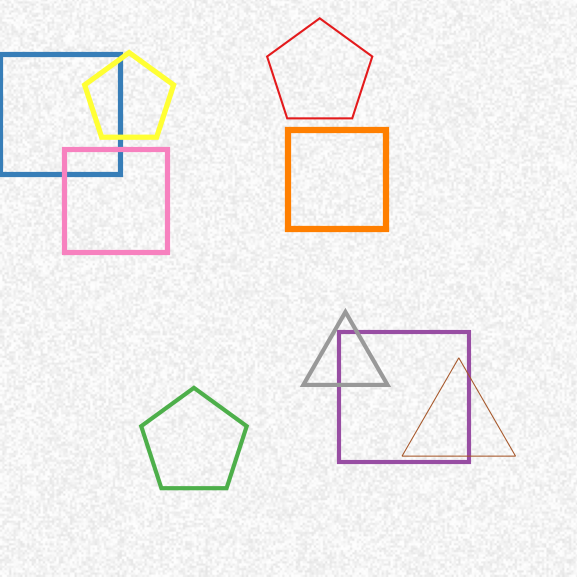[{"shape": "pentagon", "thickness": 1, "radius": 0.48, "center": [0.554, 0.872]}, {"shape": "square", "thickness": 2.5, "radius": 0.52, "center": [0.104, 0.802]}, {"shape": "pentagon", "thickness": 2, "radius": 0.48, "center": [0.336, 0.231]}, {"shape": "square", "thickness": 2, "radius": 0.56, "center": [0.7, 0.312]}, {"shape": "square", "thickness": 3, "radius": 0.42, "center": [0.583, 0.688]}, {"shape": "pentagon", "thickness": 2.5, "radius": 0.41, "center": [0.224, 0.827]}, {"shape": "triangle", "thickness": 0.5, "radius": 0.57, "center": [0.794, 0.266]}, {"shape": "square", "thickness": 2.5, "radius": 0.45, "center": [0.2, 0.652]}, {"shape": "triangle", "thickness": 2, "radius": 0.42, "center": [0.598, 0.375]}]